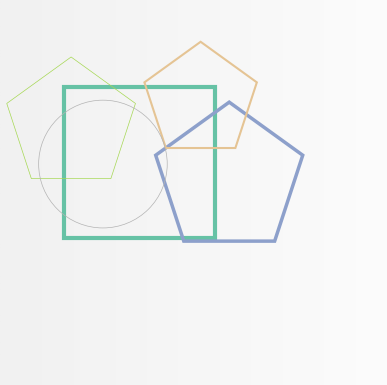[{"shape": "square", "thickness": 3, "radius": 0.98, "center": [0.36, 0.578]}, {"shape": "pentagon", "thickness": 2.5, "radius": 1.0, "center": [0.592, 0.535]}, {"shape": "pentagon", "thickness": 0.5, "radius": 0.87, "center": [0.183, 0.677]}, {"shape": "pentagon", "thickness": 1.5, "radius": 0.76, "center": [0.518, 0.739]}, {"shape": "circle", "thickness": 0.5, "radius": 0.83, "center": [0.266, 0.574]}]